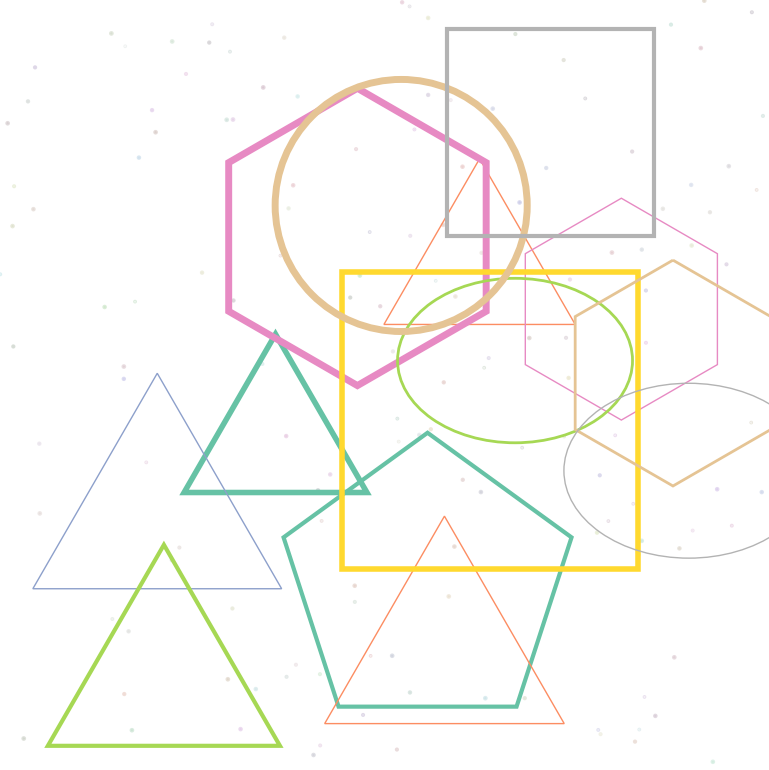[{"shape": "pentagon", "thickness": 1.5, "radius": 0.98, "center": [0.555, 0.241]}, {"shape": "triangle", "thickness": 2, "radius": 0.69, "center": [0.358, 0.429]}, {"shape": "triangle", "thickness": 0.5, "radius": 0.9, "center": [0.577, 0.15]}, {"shape": "triangle", "thickness": 0.5, "radius": 0.72, "center": [0.623, 0.65]}, {"shape": "triangle", "thickness": 0.5, "radius": 0.93, "center": [0.204, 0.329]}, {"shape": "hexagon", "thickness": 2.5, "radius": 0.97, "center": [0.464, 0.692]}, {"shape": "hexagon", "thickness": 0.5, "radius": 0.72, "center": [0.807, 0.599]}, {"shape": "triangle", "thickness": 1.5, "radius": 0.87, "center": [0.213, 0.118]}, {"shape": "oval", "thickness": 1, "radius": 0.76, "center": [0.669, 0.532]}, {"shape": "square", "thickness": 2, "radius": 0.96, "center": [0.636, 0.454]}, {"shape": "circle", "thickness": 2.5, "radius": 0.82, "center": [0.521, 0.733]}, {"shape": "hexagon", "thickness": 1, "radius": 0.73, "center": [0.874, 0.515]}, {"shape": "oval", "thickness": 0.5, "radius": 0.81, "center": [0.895, 0.389]}, {"shape": "square", "thickness": 1.5, "radius": 0.67, "center": [0.715, 0.828]}]